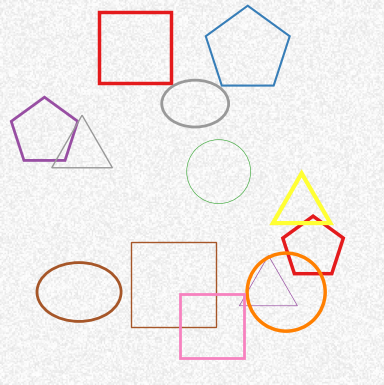[{"shape": "pentagon", "thickness": 2.5, "radius": 0.41, "center": [0.813, 0.356]}, {"shape": "square", "thickness": 2.5, "radius": 0.46, "center": [0.35, 0.877]}, {"shape": "pentagon", "thickness": 1.5, "radius": 0.57, "center": [0.643, 0.87]}, {"shape": "circle", "thickness": 0.5, "radius": 0.42, "center": [0.568, 0.554]}, {"shape": "pentagon", "thickness": 2, "radius": 0.45, "center": [0.116, 0.657]}, {"shape": "triangle", "thickness": 0.5, "radius": 0.44, "center": [0.697, 0.249]}, {"shape": "circle", "thickness": 2.5, "radius": 0.51, "center": [0.743, 0.241]}, {"shape": "triangle", "thickness": 3, "radius": 0.43, "center": [0.784, 0.464]}, {"shape": "oval", "thickness": 2, "radius": 0.55, "center": [0.205, 0.242]}, {"shape": "square", "thickness": 1, "radius": 0.55, "center": [0.45, 0.262]}, {"shape": "square", "thickness": 2, "radius": 0.41, "center": [0.551, 0.153]}, {"shape": "oval", "thickness": 2, "radius": 0.43, "center": [0.507, 0.731]}, {"shape": "triangle", "thickness": 1, "radius": 0.46, "center": [0.213, 0.61]}]